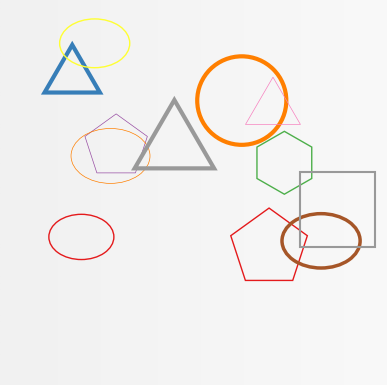[{"shape": "pentagon", "thickness": 1, "radius": 0.52, "center": [0.694, 0.356]}, {"shape": "oval", "thickness": 1, "radius": 0.42, "center": [0.21, 0.385]}, {"shape": "triangle", "thickness": 3, "radius": 0.41, "center": [0.186, 0.801]}, {"shape": "hexagon", "thickness": 1, "radius": 0.41, "center": [0.734, 0.577]}, {"shape": "pentagon", "thickness": 0.5, "radius": 0.42, "center": [0.3, 0.619]}, {"shape": "circle", "thickness": 3, "radius": 0.57, "center": [0.624, 0.739]}, {"shape": "oval", "thickness": 0.5, "radius": 0.51, "center": [0.285, 0.595]}, {"shape": "oval", "thickness": 1, "radius": 0.45, "center": [0.244, 0.888]}, {"shape": "oval", "thickness": 2.5, "radius": 0.5, "center": [0.829, 0.374]}, {"shape": "triangle", "thickness": 0.5, "radius": 0.41, "center": [0.704, 0.718]}, {"shape": "triangle", "thickness": 3, "radius": 0.59, "center": [0.45, 0.622]}, {"shape": "square", "thickness": 1.5, "radius": 0.49, "center": [0.871, 0.456]}]